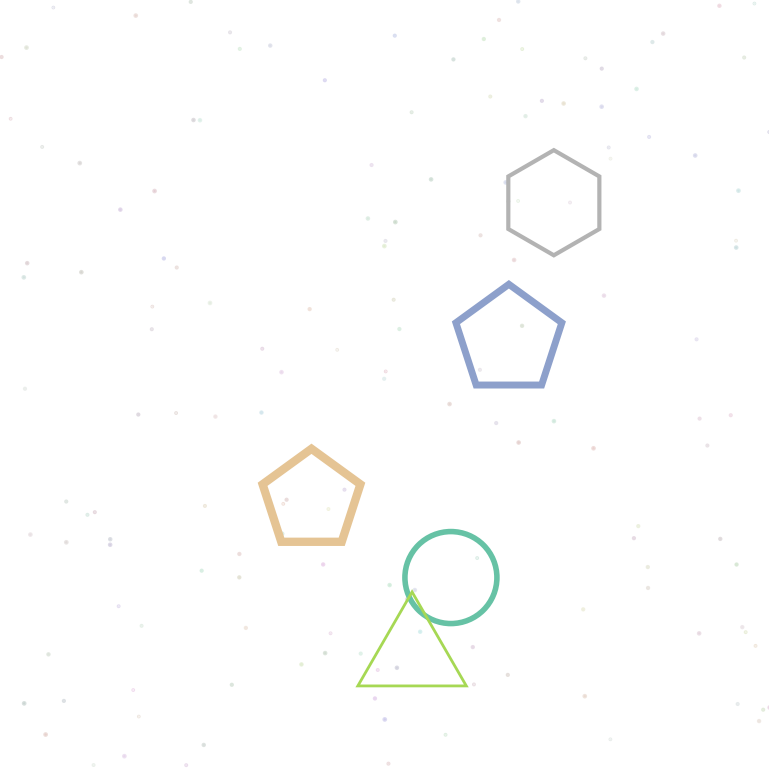[{"shape": "circle", "thickness": 2, "radius": 0.3, "center": [0.586, 0.25]}, {"shape": "pentagon", "thickness": 2.5, "radius": 0.36, "center": [0.661, 0.558]}, {"shape": "triangle", "thickness": 1, "radius": 0.41, "center": [0.535, 0.15]}, {"shape": "pentagon", "thickness": 3, "radius": 0.33, "center": [0.405, 0.35]}, {"shape": "hexagon", "thickness": 1.5, "radius": 0.34, "center": [0.719, 0.737]}]